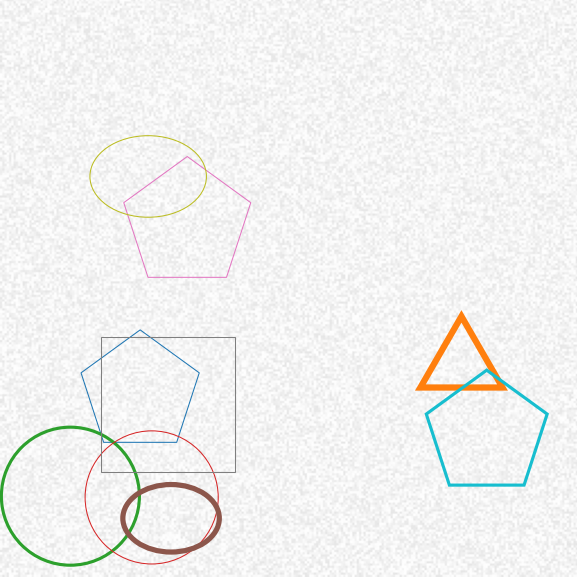[{"shape": "pentagon", "thickness": 0.5, "radius": 0.54, "center": [0.243, 0.32]}, {"shape": "triangle", "thickness": 3, "radius": 0.41, "center": [0.799, 0.369]}, {"shape": "circle", "thickness": 1.5, "radius": 0.6, "center": [0.122, 0.14]}, {"shape": "circle", "thickness": 0.5, "radius": 0.58, "center": [0.263, 0.138]}, {"shape": "oval", "thickness": 2.5, "radius": 0.42, "center": [0.296, 0.102]}, {"shape": "pentagon", "thickness": 0.5, "radius": 0.58, "center": [0.324, 0.612]}, {"shape": "square", "thickness": 0.5, "radius": 0.58, "center": [0.291, 0.298]}, {"shape": "oval", "thickness": 0.5, "radius": 0.5, "center": [0.257, 0.694]}, {"shape": "pentagon", "thickness": 1.5, "radius": 0.55, "center": [0.843, 0.248]}]